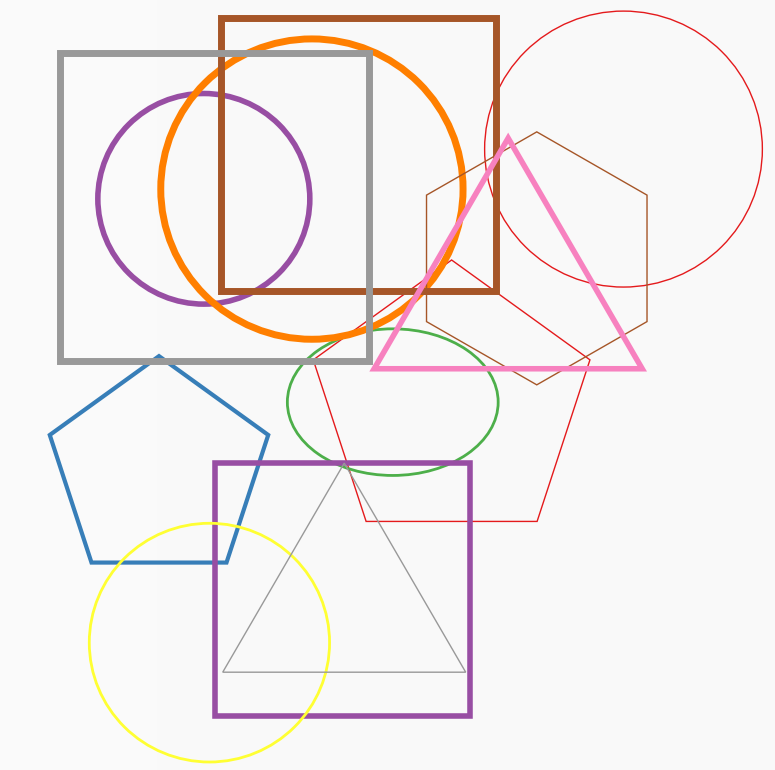[{"shape": "pentagon", "thickness": 0.5, "radius": 0.94, "center": [0.583, 0.475]}, {"shape": "circle", "thickness": 0.5, "radius": 0.9, "center": [0.805, 0.806]}, {"shape": "pentagon", "thickness": 1.5, "radius": 0.74, "center": [0.205, 0.389]}, {"shape": "oval", "thickness": 1, "radius": 0.68, "center": [0.507, 0.478]}, {"shape": "square", "thickness": 2, "radius": 0.82, "center": [0.442, 0.234]}, {"shape": "circle", "thickness": 2, "radius": 0.68, "center": [0.263, 0.742]}, {"shape": "circle", "thickness": 2.5, "radius": 0.98, "center": [0.402, 0.754]}, {"shape": "circle", "thickness": 1, "radius": 0.78, "center": [0.27, 0.165]}, {"shape": "hexagon", "thickness": 0.5, "radius": 0.82, "center": [0.693, 0.664]}, {"shape": "square", "thickness": 2.5, "radius": 0.89, "center": [0.463, 0.8]}, {"shape": "triangle", "thickness": 2, "radius": 1.0, "center": [0.656, 0.621]}, {"shape": "square", "thickness": 2.5, "radius": 1.0, "center": [0.277, 0.731]}, {"shape": "triangle", "thickness": 0.5, "radius": 0.91, "center": [0.444, 0.218]}]